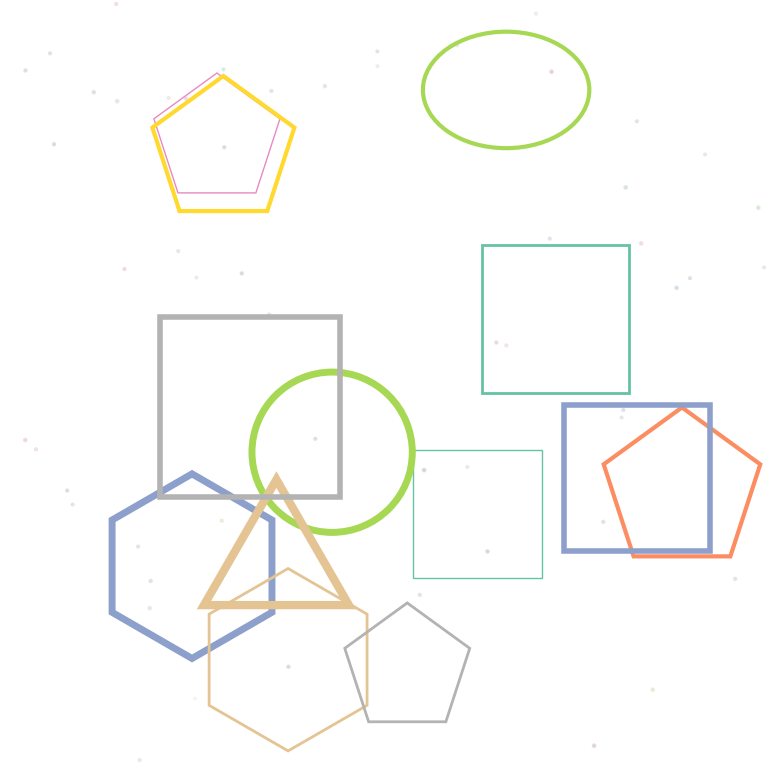[{"shape": "square", "thickness": 0.5, "radius": 0.42, "center": [0.62, 0.332]}, {"shape": "square", "thickness": 1, "radius": 0.48, "center": [0.722, 0.586]}, {"shape": "pentagon", "thickness": 1.5, "radius": 0.53, "center": [0.886, 0.364]}, {"shape": "hexagon", "thickness": 2.5, "radius": 0.6, "center": [0.249, 0.265]}, {"shape": "square", "thickness": 2, "radius": 0.47, "center": [0.827, 0.379]}, {"shape": "pentagon", "thickness": 0.5, "radius": 0.43, "center": [0.282, 0.819]}, {"shape": "oval", "thickness": 1.5, "radius": 0.54, "center": [0.657, 0.883]}, {"shape": "circle", "thickness": 2.5, "radius": 0.52, "center": [0.431, 0.413]}, {"shape": "pentagon", "thickness": 1.5, "radius": 0.48, "center": [0.29, 0.804]}, {"shape": "hexagon", "thickness": 1, "radius": 0.59, "center": [0.374, 0.143]}, {"shape": "triangle", "thickness": 3, "radius": 0.54, "center": [0.359, 0.268]}, {"shape": "pentagon", "thickness": 1, "radius": 0.43, "center": [0.529, 0.132]}, {"shape": "square", "thickness": 2, "radius": 0.58, "center": [0.324, 0.472]}]